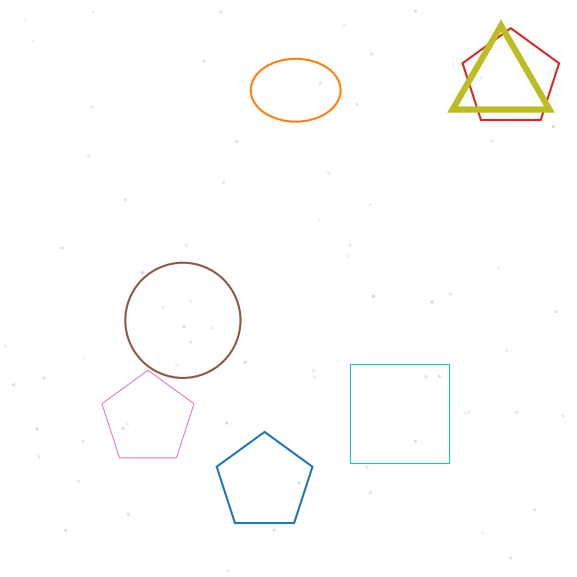[{"shape": "pentagon", "thickness": 1, "radius": 0.44, "center": [0.458, 0.164]}, {"shape": "oval", "thickness": 1, "radius": 0.39, "center": [0.512, 0.843]}, {"shape": "pentagon", "thickness": 1, "radius": 0.44, "center": [0.885, 0.862]}, {"shape": "circle", "thickness": 1, "radius": 0.5, "center": [0.317, 0.444]}, {"shape": "pentagon", "thickness": 0.5, "radius": 0.42, "center": [0.256, 0.274]}, {"shape": "triangle", "thickness": 3, "radius": 0.48, "center": [0.868, 0.858]}, {"shape": "square", "thickness": 0.5, "radius": 0.43, "center": [0.692, 0.284]}]